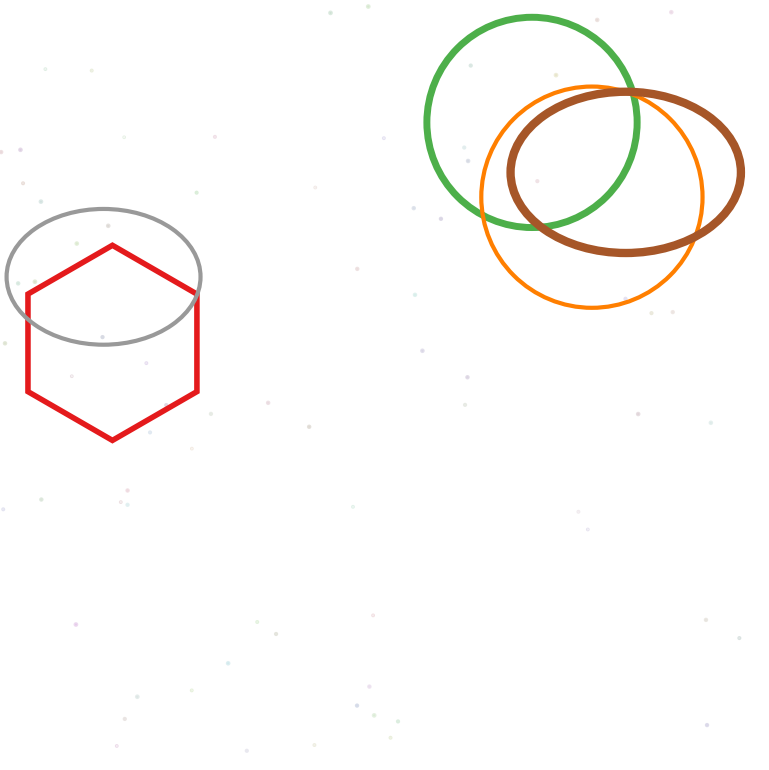[{"shape": "hexagon", "thickness": 2, "radius": 0.63, "center": [0.146, 0.555]}, {"shape": "circle", "thickness": 2.5, "radius": 0.68, "center": [0.691, 0.841]}, {"shape": "circle", "thickness": 1.5, "radius": 0.72, "center": [0.769, 0.744]}, {"shape": "oval", "thickness": 3, "radius": 0.75, "center": [0.813, 0.776]}, {"shape": "oval", "thickness": 1.5, "radius": 0.63, "center": [0.134, 0.64]}]